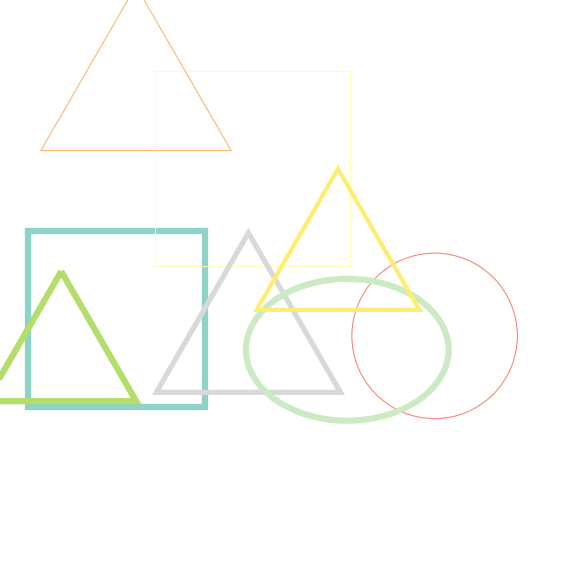[{"shape": "square", "thickness": 3, "radius": 0.76, "center": [0.201, 0.447]}, {"shape": "square", "thickness": 0.5, "radius": 0.84, "center": [0.437, 0.707]}, {"shape": "circle", "thickness": 0.5, "radius": 0.72, "center": [0.753, 0.418]}, {"shape": "triangle", "thickness": 0.5, "radius": 0.95, "center": [0.235, 0.833]}, {"shape": "triangle", "thickness": 3, "radius": 0.75, "center": [0.106, 0.379]}, {"shape": "triangle", "thickness": 2.5, "radius": 0.92, "center": [0.43, 0.412]}, {"shape": "oval", "thickness": 3, "radius": 0.88, "center": [0.601, 0.394]}, {"shape": "triangle", "thickness": 2, "radius": 0.81, "center": [0.585, 0.544]}]